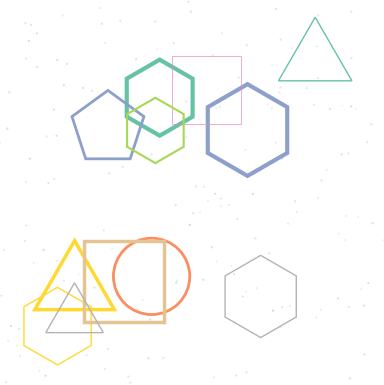[{"shape": "hexagon", "thickness": 3, "radius": 0.49, "center": [0.415, 0.746]}, {"shape": "triangle", "thickness": 1, "radius": 0.55, "center": [0.819, 0.845]}, {"shape": "circle", "thickness": 2, "radius": 0.5, "center": [0.394, 0.282]}, {"shape": "hexagon", "thickness": 3, "radius": 0.6, "center": [0.643, 0.662]}, {"shape": "pentagon", "thickness": 2, "radius": 0.49, "center": [0.28, 0.667]}, {"shape": "square", "thickness": 0.5, "radius": 0.45, "center": [0.536, 0.766]}, {"shape": "hexagon", "thickness": 1.5, "radius": 0.42, "center": [0.404, 0.661]}, {"shape": "triangle", "thickness": 2.5, "radius": 0.6, "center": [0.194, 0.255]}, {"shape": "hexagon", "thickness": 1, "radius": 0.5, "center": [0.149, 0.153]}, {"shape": "square", "thickness": 2.5, "radius": 0.52, "center": [0.322, 0.269]}, {"shape": "triangle", "thickness": 1, "radius": 0.43, "center": [0.194, 0.179]}, {"shape": "hexagon", "thickness": 1, "radius": 0.53, "center": [0.677, 0.23]}]